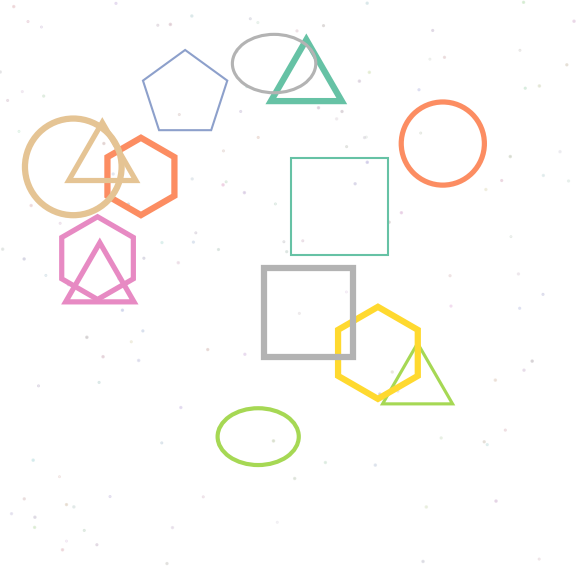[{"shape": "triangle", "thickness": 3, "radius": 0.35, "center": [0.53, 0.86]}, {"shape": "square", "thickness": 1, "radius": 0.42, "center": [0.588, 0.641]}, {"shape": "hexagon", "thickness": 3, "radius": 0.33, "center": [0.244, 0.694]}, {"shape": "circle", "thickness": 2.5, "radius": 0.36, "center": [0.767, 0.751]}, {"shape": "pentagon", "thickness": 1, "radius": 0.38, "center": [0.321, 0.836]}, {"shape": "triangle", "thickness": 2.5, "radius": 0.34, "center": [0.173, 0.511]}, {"shape": "hexagon", "thickness": 2.5, "radius": 0.36, "center": [0.169, 0.552]}, {"shape": "oval", "thickness": 2, "radius": 0.35, "center": [0.447, 0.243]}, {"shape": "triangle", "thickness": 1.5, "radius": 0.35, "center": [0.723, 0.335]}, {"shape": "hexagon", "thickness": 3, "radius": 0.4, "center": [0.654, 0.388]}, {"shape": "circle", "thickness": 3, "radius": 0.42, "center": [0.127, 0.71]}, {"shape": "triangle", "thickness": 2.5, "radius": 0.34, "center": [0.177, 0.72]}, {"shape": "square", "thickness": 3, "radius": 0.39, "center": [0.534, 0.458]}, {"shape": "oval", "thickness": 1.5, "radius": 0.36, "center": [0.475, 0.889]}]